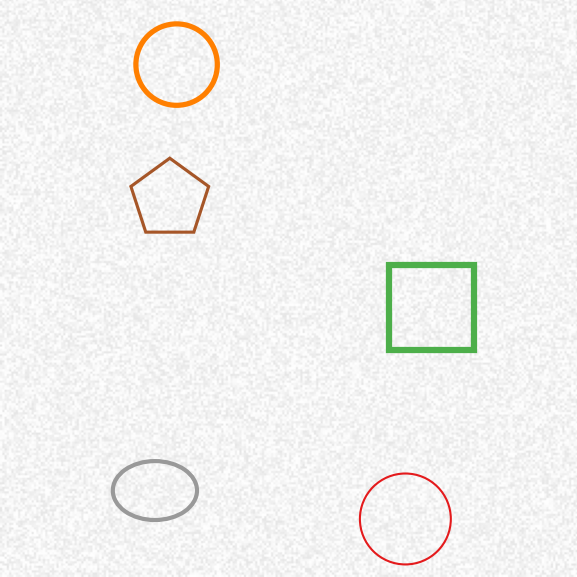[{"shape": "circle", "thickness": 1, "radius": 0.39, "center": [0.702, 0.1]}, {"shape": "square", "thickness": 3, "radius": 0.37, "center": [0.746, 0.467]}, {"shape": "circle", "thickness": 2.5, "radius": 0.35, "center": [0.306, 0.887]}, {"shape": "pentagon", "thickness": 1.5, "radius": 0.35, "center": [0.294, 0.654]}, {"shape": "oval", "thickness": 2, "radius": 0.36, "center": [0.268, 0.15]}]